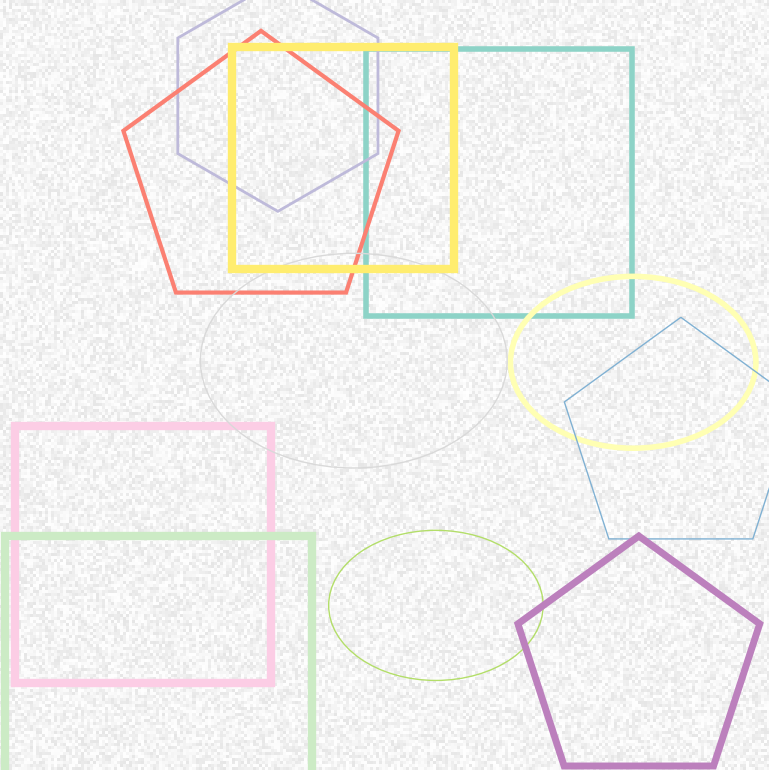[{"shape": "square", "thickness": 2, "radius": 0.87, "center": [0.648, 0.763]}, {"shape": "oval", "thickness": 2, "radius": 0.8, "center": [0.822, 0.53]}, {"shape": "hexagon", "thickness": 1, "radius": 0.75, "center": [0.361, 0.876]}, {"shape": "pentagon", "thickness": 1.5, "radius": 0.94, "center": [0.339, 0.772]}, {"shape": "pentagon", "thickness": 0.5, "radius": 0.8, "center": [0.884, 0.429]}, {"shape": "oval", "thickness": 0.5, "radius": 0.7, "center": [0.566, 0.214]}, {"shape": "square", "thickness": 3, "radius": 0.83, "center": [0.186, 0.28]}, {"shape": "oval", "thickness": 0.5, "radius": 1.0, "center": [0.459, 0.532]}, {"shape": "pentagon", "thickness": 2.5, "radius": 0.83, "center": [0.83, 0.139]}, {"shape": "square", "thickness": 3, "radius": 0.99, "center": [0.206, 0.105]}, {"shape": "square", "thickness": 3, "radius": 0.72, "center": [0.445, 0.795]}]